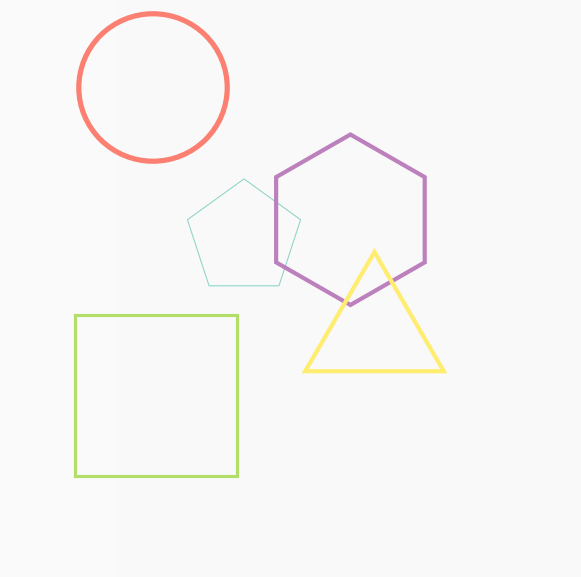[{"shape": "pentagon", "thickness": 0.5, "radius": 0.51, "center": [0.42, 0.587]}, {"shape": "circle", "thickness": 2.5, "radius": 0.64, "center": [0.263, 0.848]}, {"shape": "square", "thickness": 1.5, "radius": 0.7, "center": [0.269, 0.315]}, {"shape": "hexagon", "thickness": 2, "radius": 0.74, "center": [0.603, 0.619]}, {"shape": "triangle", "thickness": 2, "radius": 0.69, "center": [0.644, 0.425]}]